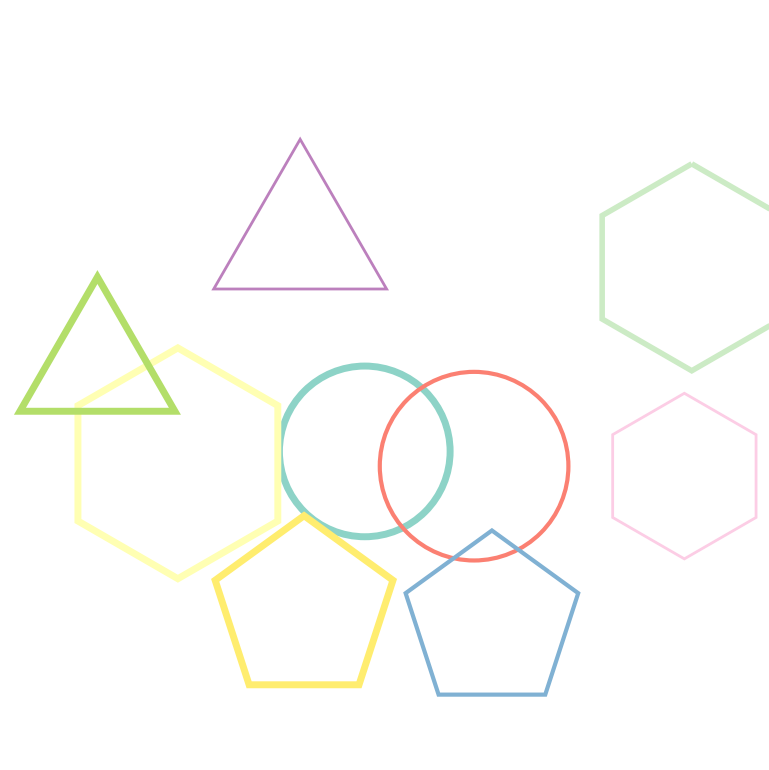[{"shape": "circle", "thickness": 2.5, "radius": 0.55, "center": [0.474, 0.414]}, {"shape": "hexagon", "thickness": 2.5, "radius": 0.75, "center": [0.231, 0.398]}, {"shape": "circle", "thickness": 1.5, "radius": 0.61, "center": [0.616, 0.395]}, {"shape": "pentagon", "thickness": 1.5, "radius": 0.59, "center": [0.639, 0.193]}, {"shape": "triangle", "thickness": 2.5, "radius": 0.58, "center": [0.127, 0.524]}, {"shape": "hexagon", "thickness": 1, "radius": 0.54, "center": [0.889, 0.382]}, {"shape": "triangle", "thickness": 1, "radius": 0.65, "center": [0.39, 0.689]}, {"shape": "hexagon", "thickness": 2, "radius": 0.67, "center": [0.898, 0.653]}, {"shape": "pentagon", "thickness": 2.5, "radius": 0.61, "center": [0.395, 0.209]}]